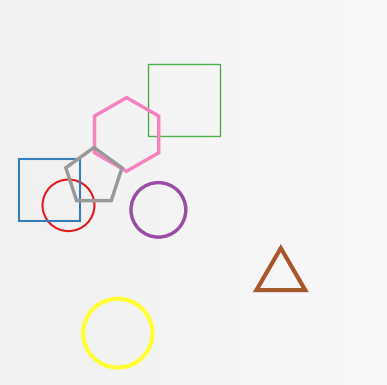[{"shape": "circle", "thickness": 1.5, "radius": 0.33, "center": [0.177, 0.467]}, {"shape": "square", "thickness": 1.5, "radius": 0.4, "center": [0.128, 0.506]}, {"shape": "square", "thickness": 1, "radius": 0.47, "center": [0.474, 0.741]}, {"shape": "circle", "thickness": 2.5, "radius": 0.35, "center": [0.409, 0.455]}, {"shape": "circle", "thickness": 3, "radius": 0.45, "center": [0.304, 0.135]}, {"shape": "triangle", "thickness": 3, "radius": 0.36, "center": [0.725, 0.283]}, {"shape": "hexagon", "thickness": 2.5, "radius": 0.48, "center": [0.327, 0.651]}, {"shape": "pentagon", "thickness": 2.5, "radius": 0.38, "center": [0.242, 0.541]}]